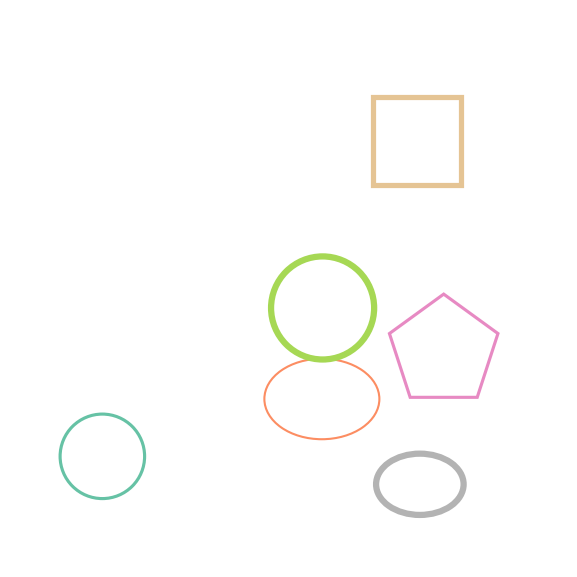[{"shape": "circle", "thickness": 1.5, "radius": 0.37, "center": [0.177, 0.209]}, {"shape": "oval", "thickness": 1, "radius": 0.5, "center": [0.557, 0.308]}, {"shape": "pentagon", "thickness": 1.5, "radius": 0.49, "center": [0.768, 0.391]}, {"shape": "circle", "thickness": 3, "radius": 0.45, "center": [0.559, 0.466]}, {"shape": "square", "thickness": 2.5, "radius": 0.38, "center": [0.722, 0.755]}, {"shape": "oval", "thickness": 3, "radius": 0.38, "center": [0.727, 0.161]}]